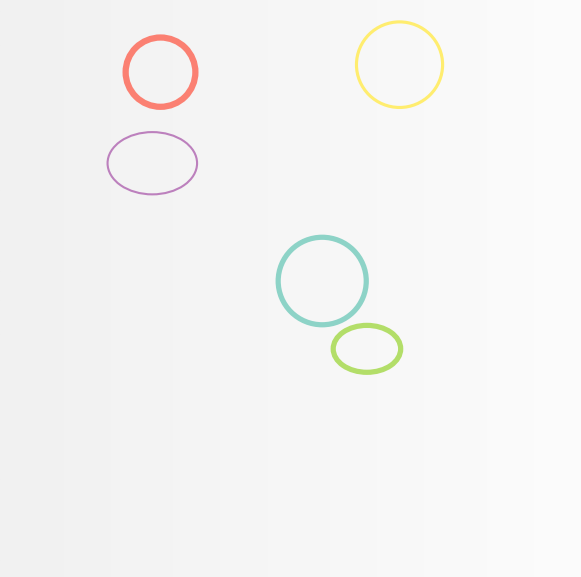[{"shape": "circle", "thickness": 2.5, "radius": 0.38, "center": [0.554, 0.513]}, {"shape": "circle", "thickness": 3, "radius": 0.3, "center": [0.276, 0.874]}, {"shape": "oval", "thickness": 2.5, "radius": 0.29, "center": [0.631, 0.395]}, {"shape": "oval", "thickness": 1, "radius": 0.39, "center": [0.262, 0.716]}, {"shape": "circle", "thickness": 1.5, "radius": 0.37, "center": [0.687, 0.887]}]